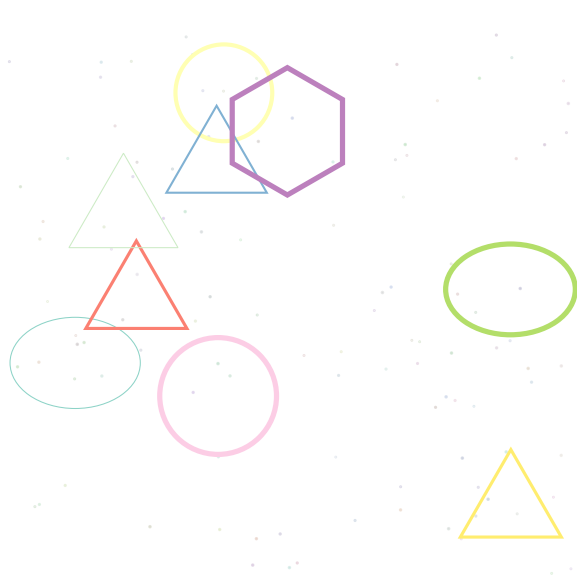[{"shape": "oval", "thickness": 0.5, "radius": 0.56, "center": [0.13, 0.371]}, {"shape": "circle", "thickness": 2, "radius": 0.42, "center": [0.388, 0.838]}, {"shape": "triangle", "thickness": 1.5, "radius": 0.51, "center": [0.236, 0.481]}, {"shape": "triangle", "thickness": 1, "radius": 0.5, "center": [0.375, 0.716]}, {"shape": "oval", "thickness": 2.5, "radius": 0.56, "center": [0.884, 0.498]}, {"shape": "circle", "thickness": 2.5, "radius": 0.51, "center": [0.378, 0.313]}, {"shape": "hexagon", "thickness": 2.5, "radius": 0.55, "center": [0.498, 0.772]}, {"shape": "triangle", "thickness": 0.5, "radius": 0.55, "center": [0.214, 0.625]}, {"shape": "triangle", "thickness": 1.5, "radius": 0.5, "center": [0.885, 0.12]}]